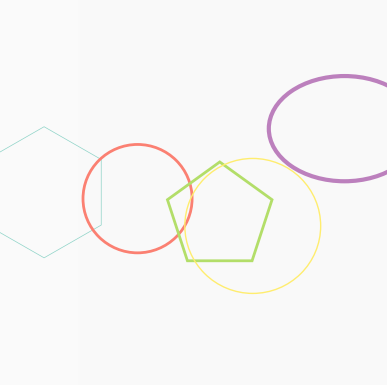[{"shape": "hexagon", "thickness": 0.5, "radius": 0.85, "center": [0.114, 0.501]}, {"shape": "circle", "thickness": 2, "radius": 0.7, "center": [0.355, 0.484]}, {"shape": "pentagon", "thickness": 2, "radius": 0.71, "center": [0.567, 0.437]}, {"shape": "oval", "thickness": 3, "radius": 0.98, "center": [0.889, 0.666]}, {"shape": "circle", "thickness": 1, "radius": 0.88, "center": [0.652, 0.413]}]